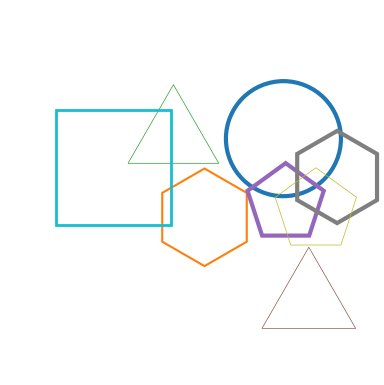[{"shape": "circle", "thickness": 3, "radius": 0.75, "center": [0.736, 0.64]}, {"shape": "hexagon", "thickness": 1.5, "radius": 0.63, "center": [0.531, 0.436]}, {"shape": "triangle", "thickness": 0.5, "radius": 0.68, "center": [0.45, 0.644]}, {"shape": "pentagon", "thickness": 3, "radius": 0.52, "center": [0.742, 0.472]}, {"shape": "triangle", "thickness": 0.5, "radius": 0.7, "center": [0.802, 0.217]}, {"shape": "hexagon", "thickness": 3, "radius": 0.6, "center": [0.876, 0.54]}, {"shape": "pentagon", "thickness": 0.5, "radius": 0.55, "center": [0.82, 0.453]}, {"shape": "square", "thickness": 2, "radius": 0.74, "center": [0.295, 0.565]}]